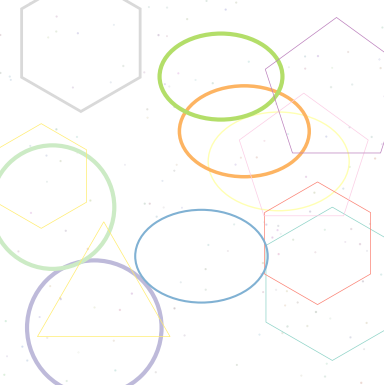[{"shape": "hexagon", "thickness": 0.5, "radius": 1.0, "center": [0.863, 0.263]}, {"shape": "oval", "thickness": 1, "radius": 0.92, "center": [0.724, 0.581]}, {"shape": "circle", "thickness": 3, "radius": 0.87, "center": [0.245, 0.149]}, {"shape": "hexagon", "thickness": 0.5, "radius": 0.8, "center": [0.825, 0.368]}, {"shape": "oval", "thickness": 1.5, "radius": 0.86, "center": [0.523, 0.335]}, {"shape": "oval", "thickness": 2.5, "radius": 0.84, "center": [0.635, 0.659]}, {"shape": "oval", "thickness": 3, "radius": 0.8, "center": [0.574, 0.801]}, {"shape": "pentagon", "thickness": 0.5, "radius": 0.88, "center": [0.789, 0.582]}, {"shape": "hexagon", "thickness": 2, "radius": 0.89, "center": [0.21, 0.888]}, {"shape": "pentagon", "thickness": 0.5, "radius": 0.97, "center": [0.874, 0.76]}, {"shape": "circle", "thickness": 3, "radius": 0.8, "center": [0.136, 0.462]}, {"shape": "triangle", "thickness": 0.5, "radius": 0.99, "center": [0.269, 0.225]}, {"shape": "hexagon", "thickness": 0.5, "radius": 0.68, "center": [0.107, 0.543]}]